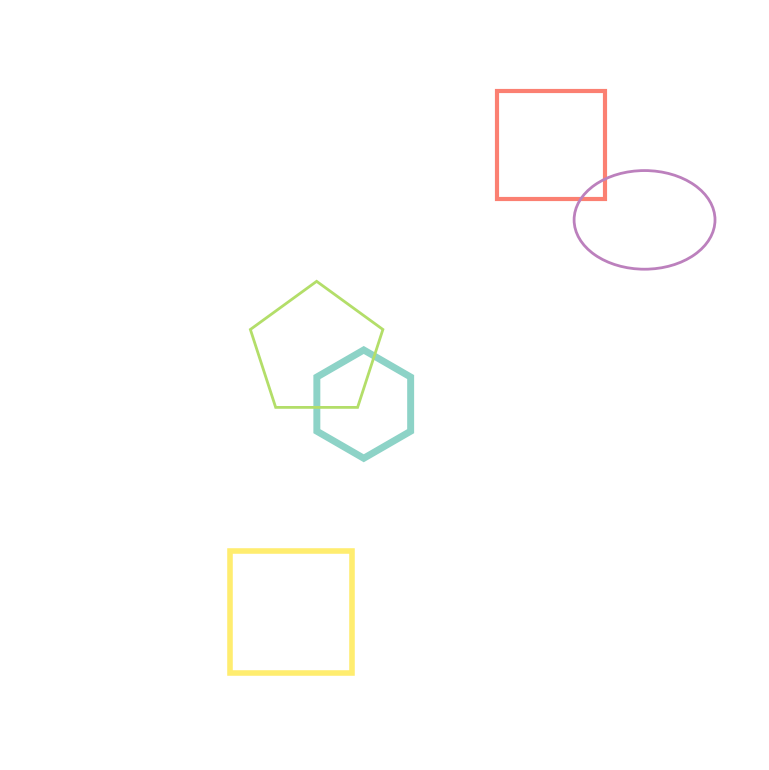[{"shape": "hexagon", "thickness": 2.5, "radius": 0.35, "center": [0.472, 0.475]}, {"shape": "square", "thickness": 1.5, "radius": 0.35, "center": [0.716, 0.812]}, {"shape": "pentagon", "thickness": 1, "radius": 0.45, "center": [0.411, 0.544]}, {"shape": "oval", "thickness": 1, "radius": 0.46, "center": [0.837, 0.714]}, {"shape": "square", "thickness": 2, "radius": 0.4, "center": [0.378, 0.205]}]